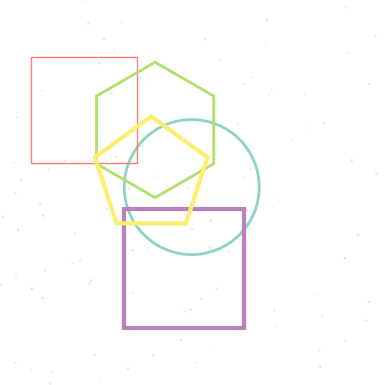[{"shape": "circle", "thickness": 2, "radius": 0.88, "center": [0.498, 0.514]}, {"shape": "square", "thickness": 1, "radius": 0.69, "center": [0.218, 0.715]}, {"shape": "hexagon", "thickness": 2, "radius": 0.88, "center": [0.403, 0.663]}, {"shape": "square", "thickness": 3, "radius": 0.78, "center": [0.479, 0.302]}, {"shape": "pentagon", "thickness": 3, "radius": 0.77, "center": [0.393, 0.544]}]